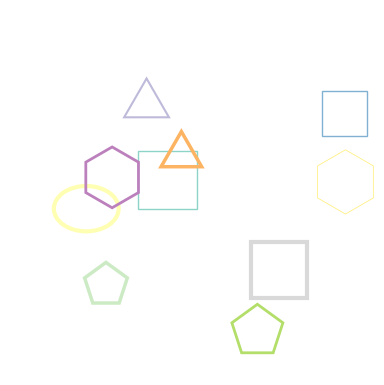[{"shape": "square", "thickness": 1, "radius": 0.38, "center": [0.435, 0.532]}, {"shape": "oval", "thickness": 3, "radius": 0.42, "center": [0.224, 0.458]}, {"shape": "triangle", "thickness": 1.5, "radius": 0.34, "center": [0.381, 0.729]}, {"shape": "square", "thickness": 1, "radius": 0.29, "center": [0.895, 0.706]}, {"shape": "triangle", "thickness": 2.5, "radius": 0.3, "center": [0.471, 0.597]}, {"shape": "pentagon", "thickness": 2, "radius": 0.35, "center": [0.669, 0.14]}, {"shape": "square", "thickness": 3, "radius": 0.37, "center": [0.725, 0.298]}, {"shape": "hexagon", "thickness": 2, "radius": 0.39, "center": [0.291, 0.539]}, {"shape": "pentagon", "thickness": 2.5, "radius": 0.29, "center": [0.275, 0.26]}, {"shape": "hexagon", "thickness": 0.5, "radius": 0.42, "center": [0.897, 0.527]}]